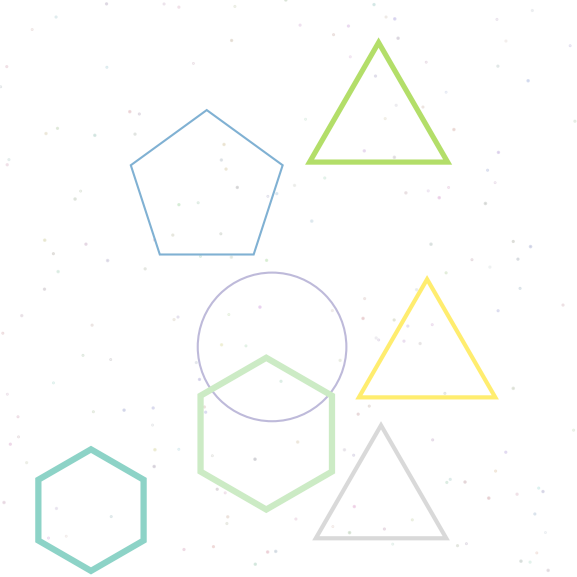[{"shape": "hexagon", "thickness": 3, "radius": 0.53, "center": [0.158, 0.116]}, {"shape": "circle", "thickness": 1, "radius": 0.64, "center": [0.471, 0.398]}, {"shape": "pentagon", "thickness": 1, "radius": 0.69, "center": [0.358, 0.67]}, {"shape": "triangle", "thickness": 2.5, "radius": 0.69, "center": [0.656, 0.787]}, {"shape": "triangle", "thickness": 2, "radius": 0.65, "center": [0.66, 0.132]}, {"shape": "hexagon", "thickness": 3, "radius": 0.66, "center": [0.461, 0.248]}, {"shape": "triangle", "thickness": 2, "radius": 0.68, "center": [0.74, 0.379]}]